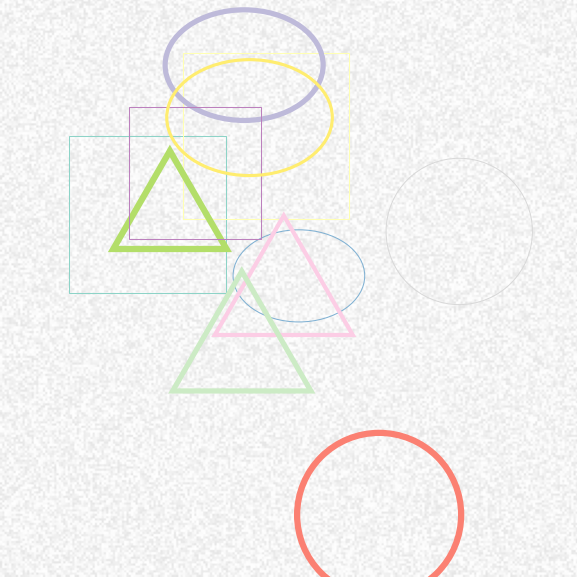[{"shape": "square", "thickness": 0.5, "radius": 0.68, "center": [0.256, 0.627]}, {"shape": "square", "thickness": 0.5, "radius": 0.72, "center": [0.461, 0.763]}, {"shape": "oval", "thickness": 2.5, "radius": 0.68, "center": [0.423, 0.886]}, {"shape": "circle", "thickness": 3, "radius": 0.71, "center": [0.657, 0.108]}, {"shape": "oval", "thickness": 0.5, "radius": 0.57, "center": [0.518, 0.521]}, {"shape": "triangle", "thickness": 3, "radius": 0.57, "center": [0.294, 0.625]}, {"shape": "triangle", "thickness": 2, "radius": 0.69, "center": [0.491, 0.488]}, {"shape": "circle", "thickness": 0.5, "radius": 0.63, "center": [0.795, 0.598]}, {"shape": "square", "thickness": 0.5, "radius": 0.57, "center": [0.337, 0.7]}, {"shape": "triangle", "thickness": 2.5, "radius": 0.69, "center": [0.419, 0.391]}, {"shape": "oval", "thickness": 1.5, "radius": 0.72, "center": [0.432, 0.796]}]